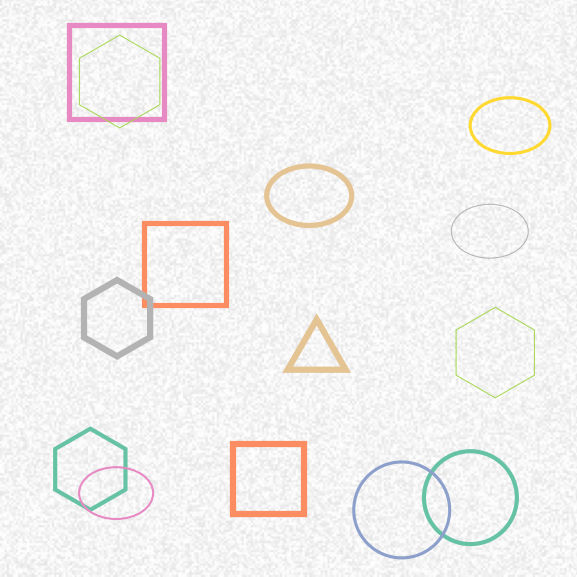[{"shape": "hexagon", "thickness": 2, "radius": 0.35, "center": [0.156, 0.187]}, {"shape": "circle", "thickness": 2, "radius": 0.4, "center": [0.815, 0.137]}, {"shape": "square", "thickness": 2.5, "radius": 0.35, "center": [0.321, 0.542]}, {"shape": "square", "thickness": 3, "radius": 0.31, "center": [0.465, 0.17]}, {"shape": "circle", "thickness": 1.5, "radius": 0.42, "center": [0.696, 0.116]}, {"shape": "square", "thickness": 2.5, "radius": 0.41, "center": [0.202, 0.874]}, {"shape": "oval", "thickness": 1, "radius": 0.32, "center": [0.201, 0.145]}, {"shape": "hexagon", "thickness": 0.5, "radius": 0.4, "center": [0.207, 0.858]}, {"shape": "hexagon", "thickness": 0.5, "radius": 0.39, "center": [0.858, 0.389]}, {"shape": "oval", "thickness": 1.5, "radius": 0.35, "center": [0.883, 0.782]}, {"shape": "oval", "thickness": 2.5, "radius": 0.37, "center": [0.535, 0.66]}, {"shape": "triangle", "thickness": 3, "radius": 0.29, "center": [0.548, 0.388]}, {"shape": "hexagon", "thickness": 3, "radius": 0.33, "center": [0.203, 0.448]}, {"shape": "oval", "thickness": 0.5, "radius": 0.33, "center": [0.848, 0.599]}]